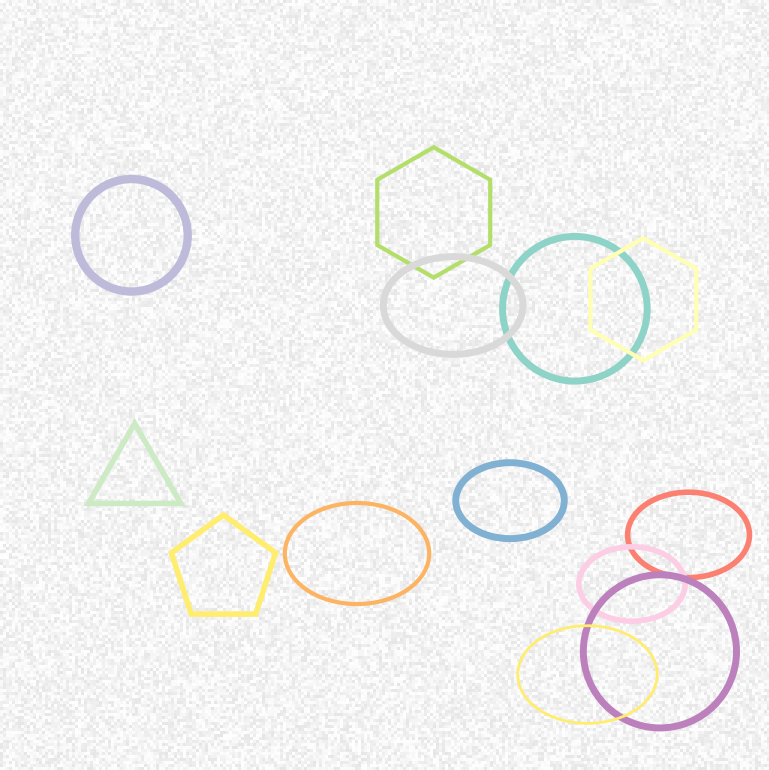[{"shape": "circle", "thickness": 2.5, "radius": 0.47, "center": [0.747, 0.599]}, {"shape": "hexagon", "thickness": 1.5, "radius": 0.4, "center": [0.835, 0.611]}, {"shape": "circle", "thickness": 3, "radius": 0.37, "center": [0.171, 0.694]}, {"shape": "oval", "thickness": 2, "radius": 0.4, "center": [0.894, 0.305]}, {"shape": "oval", "thickness": 2.5, "radius": 0.35, "center": [0.662, 0.35]}, {"shape": "oval", "thickness": 1.5, "radius": 0.47, "center": [0.464, 0.281]}, {"shape": "hexagon", "thickness": 1.5, "radius": 0.42, "center": [0.563, 0.724]}, {"shape": "oval", "thickness": 2, "radius": 0.35, "center": [0.821, 0.242]}, {"shape": "oval", "thickness": 2.5, "radius": 0.45, "center": [0.589, 0.603]}, {"shape": "circle", "thickness": 2.5, "radius": 0.5, "center": [0.857, 0.154]}, {"shape": "triangle", "thickness": 2, "radius": 0.35, "center": [0.175, 0.381]}, {"shape": "oval", "thickness": 1, "radius": 0.45, "center": [0.763, 0.124]}, {"shape": "pentagon", "thickness": 2, "radius": 0.36, "center": [0.29, 0.26]}]